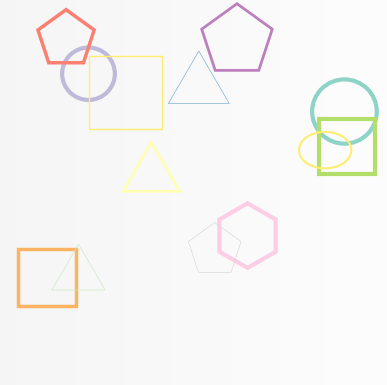[{"shape": "circle", "thickness": 3, "radius": 0.42, "center": [0.889, 0.71]}, {"shape": "triangle", "thickness": 2, "radius": 0.42, "center": [0.391, 0.545]}, {"shape": "circle", "thickness": 3, "radius": 0.34, "center": [0.228, 0.808]}, {"shape": "pentagon", "thickness": 2.5, "radius": 0.38, "center": [0.171, 0.899]}, {"shape": "triangle", "thickness": 0.5, "radius": 0.45, "center": [0.513, 0.777]}, {"shape": "square", "thickness": 2.5, "radius": 0.37, "center": [0.122, 0.279]}, {"shape": "square", "thickness": 3, "radius": 0.36, "center": [0.895, 0.619]}, {"shape": "hexagon", "thickness": 3, "radius": 0.42, "center": [0.639, 0.388]}, {"shape": "pentagon", "thickness": 0.5, "radius": 0.36, "center": [0.554, 0.35]}, {"shape": "pentagon", "thickness": 2, "radius": 0.48, "center": [0.612, 0.895]}, {"shape": "triangle", "thickness": 0.5, "radius": 0.4, "center": [0.203, 0.286]}, {"shape": "oval", "thickness": 1.5, "radius": 0.34, "center": [0.839, 0.61]}, {"shape": "square", "thickness": 1, "radius": 0.48, "center": [0.324, 0.76]}]